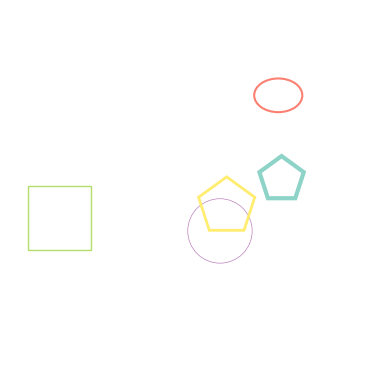[{"shape": "pentagon", "thickness": 3, "radius": 0.3, "center": [0.731, 0.534]}, {"shape": "oval", "thickness": 1.5, "radius": 0.31, "center": [0.723, 0.752]}, {"shape": "square", "thickness": 1, "radius": 0.41, "center": [0.154, 0.433]}, {"shape": "circle", "thickness": 0.5, "radius": 0.42, "center": [0.571, 0.4]}, {"shape": "pentagon", "thickness": 2, "radius": 0.38, "center": [0.589, 0.464]}]